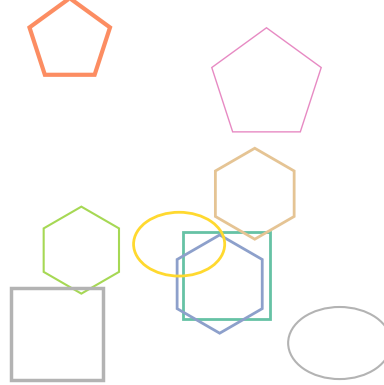[{"shape": "square", "thickness": 2, "radius": 0.56, "center": [0.588, 0.285]}, {"shape": "pentagon", "thickness": 3, "radius": 0.55, "center": [0.181, 0.895]}, {"shape": "hexagon", "thickness": 2, "radius": 0.64, "center": [0.571, 0.262]}, {"shape": "pentagon", "thickness": 1, "radius": 0.75, "center": [0.692, 0.778]}, {"shape": "hexagon", "thickness": 1.5, "radius": 0.56, "center": [0.211, 0.35]}, {"shape": "oval", "thickness": 2, "radius": 0.59, "center": [0.465, 0.366]}, {"shape": "hexagon", "thickness": 2, "radius": 0.59, "center": [0.662, 0.497]}, {"shape": "oval", "thickness": 1.5, "radius": 0.67, "center": [0.882, 0.109]}, {"shape": "square", "thickness": 2.5, "radius": 0.6, "center": [0.149, 0.132]}]